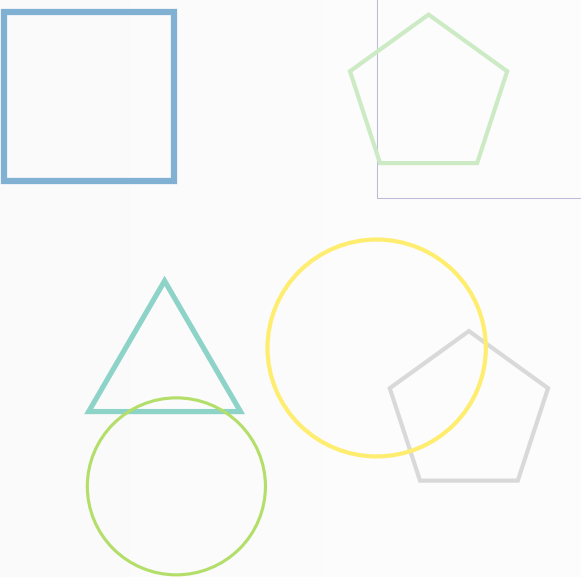[{"shape": "triangle", "thickness": 2.5, "radius": 0.75, "center": [0.283, 0.362]}, {"shape": "square", "thickness": 0.5, "radius": 0.99, "center": [0.847, 0.854]}, {"shape": "square", "thickness": 3, "radius": 0.73, "center": [0.154, 0.832]}, {"shape": "circle", "thickness": 1.5, "radius": 0.77, "center": [0.303, 0.157]}, {"shape": "pentagon", "thickness": 2, "radius": 0.72, "center": [0.807, 0.283]}, {"shape": "pentagon", "thickness": 2, "radius": 0.71, "center": [0.737, 0.832]}, {"shape": "circle", "thickness": 2, "radius": 0.94, "center": [0.648, 0.397]}]